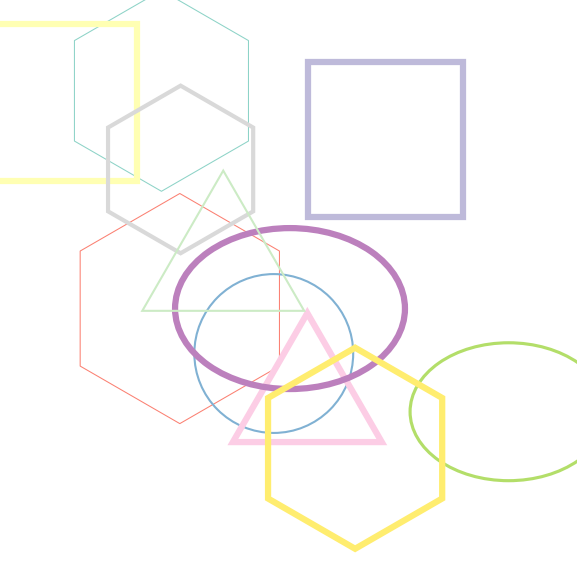[{"shape": "hexagon", "thickness": 0.5, "radius": 0.87, "center": [0.28, 0.842]}, {"shape": "square", "thickness": 3, "radius": 0.68, "center": [0.101, 0.822]}, {"shape": "square", "thickness": 3, "radius": 0.67, "center": [0.667, 0.758]}, {"shape": "hexagon", "thickness": 0.5, "radius": 1.0, "center": [0.311, 0.465]}, {"shape": "circle", "thickness": 1, "radius": 0.69, "center": [0.474, 0.387]}, {"shape": "oval", "thickness": 1.5, "radius": 0.85, "center": [0.881, 0.286]}, {"shape": "triangle", "thickness": 3, "radius": 0.74, "center": [0.532, 0.308]}, {"shape": "hexagon", "thickness": 2, "radius": 0.73, "center": [0.313, 0.706]}, {"shape": "oval", "thickness": 3, "radius": 1.0, "center": [0.502, 0.465]}, {"shape": "triangle", "thickness": 1, "radius": 0.81, "center": [0.387, 0.542]}, {"shape": "hexagon", "thickness": 3, "radius": 0.87, "center": [0.615, 0.223]}]